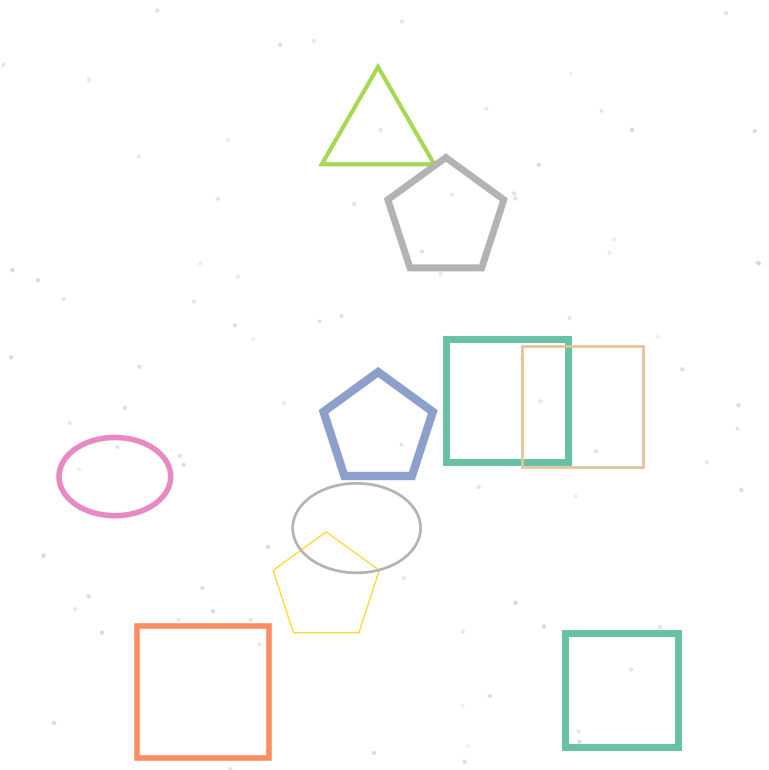[{"shape": "square", "thickness": 2.5, "radius": 0.37, "center": [0.807, 0.104]}, {"shape": "square", "thickness": 2.5, "radius": 0.4, "center": [0.658, 0.48]}, {"shape": "square", "thickness": 2, "radius": 0.43, "center": [0.263, 0.102]}, {"shape": "pentagon", "thickness": 3, "radius": 0.37, "center": [0.491, 0.442]}, {"shape": "oval", "thickness": 2, "radius": 0.36, "center": [0.149, 0.381]}, {"shape": "triangle", "thickness": 1.5, "radius": 0.42, "center": [0.491, 0.829]}, {"shape": "pentagon", "thickness": 0.5, "radius": 0.36, "center": [0.424, 0.237]}, {"shape": "square", "thickness": 1, "radius": 0.39, "center": [0.757, 0.473]}, {"shape": "pentagon", "thickness": 2.5, "radius": 0.4, "center": [0.579, 0.716]}, {"shape": "oval", "thickness": 1, "radius": 0.42, "center": [0.463, 0.314]}]